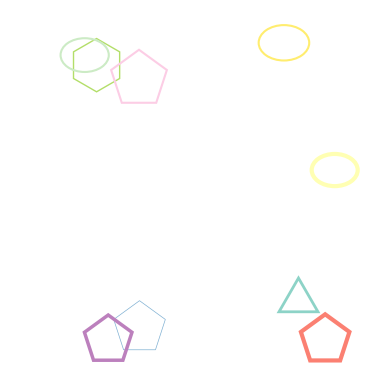[{"shape": "triangle", "thickness": 2, "radius": 0.29, "center": [0.775, 0.219]}, {"shape": "oval", "thickness": 3, "radius": 0.3, "center": [0.869, 0.558]}, {"shape": "pentagon", "thickness": 3, "radius": 0.33, "center": [0.845, 0.117]}, {"shape": "pentagon", "thickness": 0.5, "radius": 0.35, "center": [0.362, 0.149]}, {"shape": "hexagon", "thickness": 1, "radius": 0.35, "center": [0.251, 0.831]}, {"shape": "pentagon", "thickness": 1.5, "radius": 0.38, "center": [0.361, 0.795]}, {"shape": "pentagon", "thickness": 2.5, "radius": 0.32, "center": [0.281, 0.117]}, {"shape": "oval", "thickness": 1.5, "radius": 0.31, "center": [0.22, 0.857]}, {"shape": "oval", "thickness": 1.5, "radius": 0.33, "center": [0.738, 0.889]}]